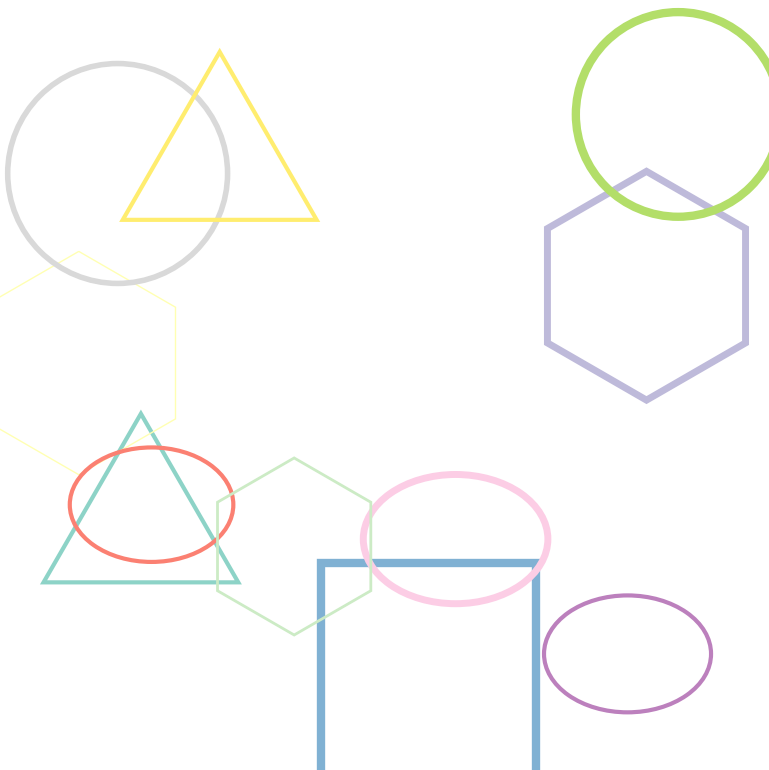[{"shape": "triangle", "thickness": 1.5, "radius": 0.73, "center": [0.183, 0.317]}, {"shape": "hexagon", "thickness": 0.5, "radius": 0.73, "center": [0.102, 0.529]}, {"shape": "hexagon", "thickness": 2.5, "radius": 0.74, "center": [0.84, 0.629]}, {"shape": "oval", "thickness": 1.5, "radius": 0.53, "center": [0.197, 0.345]}, {"shape": "square", "thickness": 3, "radius": 0.7, "center": [0.556, 0.129]}, {"shape": "circle", "thickness": 3, "radius": 0.66, "center": [0.881, 0.851]}, {"shape": "oval", "thickness": 2.5, "radius": 0.6, "center": [0.592, 0.3]}, {"shape": "circle", "thickness": 2, "radius": 0.71, "center": [0.153, 0.775]}, {"shape": "oval", "thickness": 1.5, "radius": 0.54, "center": [0.815, 0.151]}, {"shape": "hexagon", "thickness": 1, "radius": 0.57, "center": [0.382, 0.29]}, {"shape": "triangle", "thickness": 1.5, "radius": 0.73, "center": [0.285, 0.787]}]